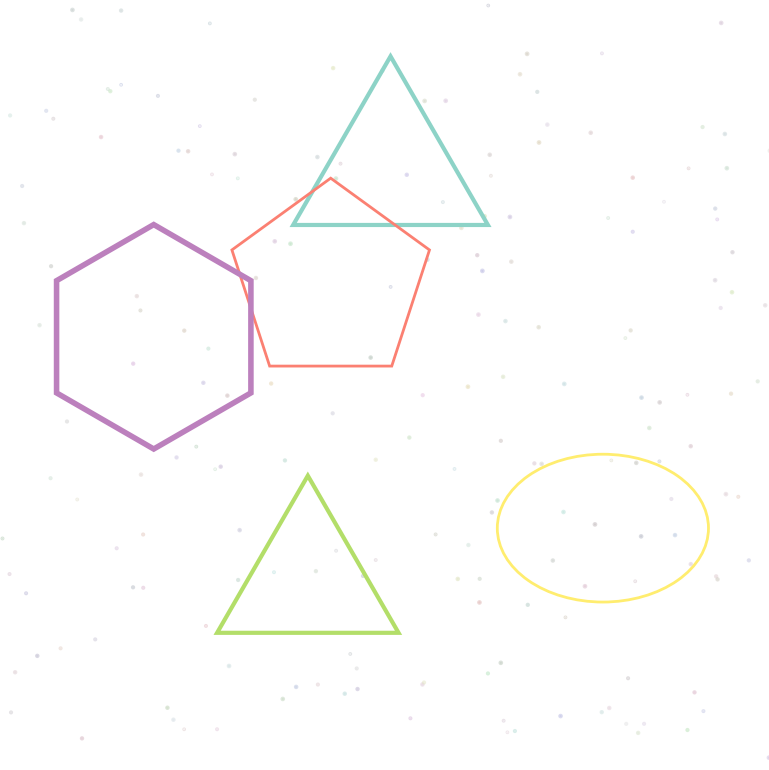[{"shape": "triangle", "thickness": 1.5, "radius": 0.73, "center": [0.507, 0.781]}, {"shape": "pentagon", "thickness": 1, "radius": 0.67, "center": [0.429, 0.634]}, {"shape": "triangle", "thickness": 1.5, "radius": 0.68, "center": [0.4, 0.246]}, {"shape": "hexagon", "thickness": 2, "radius": 0.73, "center": [0.2, 0.563]}, {"shape": "oval", "thickness": 1, "radius": 0.69, "center": [0.783, 0.314]}]